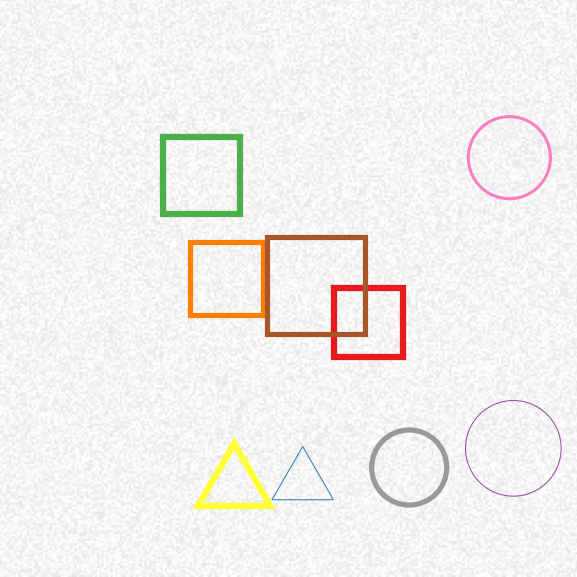[{"shape": "square", "thickness": 3, "radius": 0.3, "center": [0.638, 0.44]}, {"shape": "triangle", "thickness": 0.5, "radius": 0.31, "center": [0.524, 0.165]}, {"shape": "square", "thickness": 3, "radius": 0.33, "center": [0.349, 0.695]}, {"shape": "circle", "thickness": 0.5, "radius": 0.41, "center": [0.889, 0.223]}, {"shape": "square", "thickness": 2.5, "radius": 0.32, "center": [0.393, 0.516]}, {"shape": "triangle", "thickness": 3, "radius": 0.36, "center": [0.406, 0.159]}, {"shape": "square", "thickness": 2.5, "radius": 0.42, "center": [0.547, 0.505]}, {"shape": "circle", "thickness": 1.5, "radius": 0.36, "center": [0.882, 0.726]}, {"shape": "circle", "thickness": 2.5, "radius": 0.33, "center": [0.709, 0.19]}]